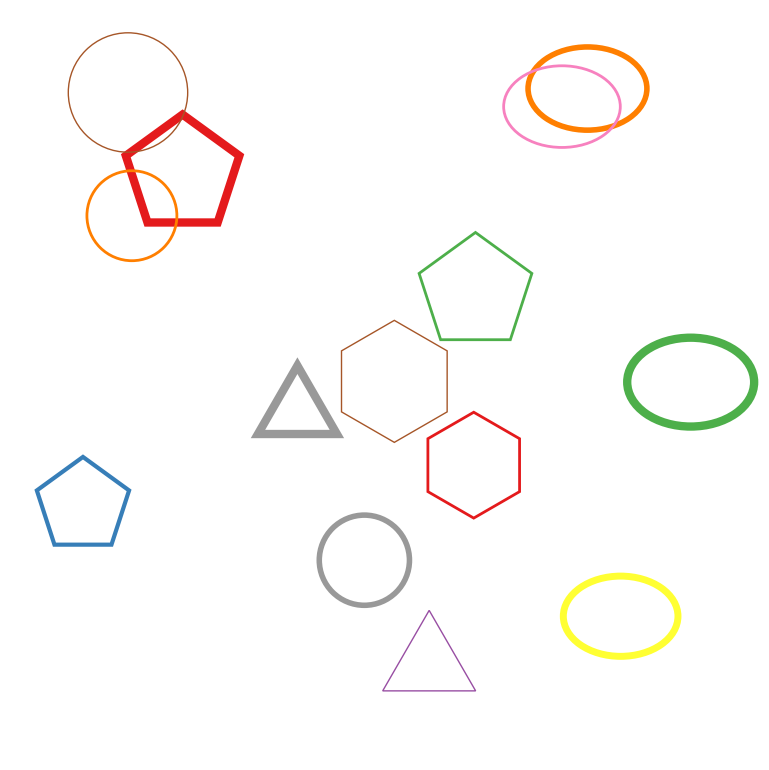[{"shape": "hexagon", "thickness": 1, "radius": 0.34, "center": [0.615, 0.396]}, {"shape": "pentagon", "thickness": 3, "radius": 0.39, "center": [0.237, 0.774]}, {"shape": "pentagon", "thickness": 1.5, "radius": 0.31, "center": [0.108, 0.344]}, {"shape": "pentagon", "thickness": 1, "radius": 0.38, "center": [0.618, 0.621]}, {"shape": "oval", "thickness": 3, "radius": 0.41, "center": [0.897, 0.504]}, {"shape": "triangle", "thickness": 0.5, "radius": 0.35, "center": [0.557, 0.138]}, {"shape": "oval", "thickness": 2, "radius": 0.39, "center": [0.763, 0.885]}, {"shape": "circle", "thickness": 1, "radius": 0.29, "center": [0.171, 0.72]}, {"shape": "oval", "thickness": 2.5, "radius": 0.37, "center": [0.806, 0.2]}, {"shape": "circle", "thickness": 0.5, "radius": 0.39, "center": [0.166, 0.88]}, {"shape": "hexagon", "thickness": 0.5, "radius": 0.4, "center": [0.512, 0.505]}, {"shape": "oval", "thickness": 1, "radius": 0.38, "center": [0.73, 0.862]}, {"shape": "circle", "thickness": 2, "radius": 0.29, "center": [0.473, 0.272]}, {"shape": "triangle", "thickness": 3, "radius": 0.3, "center": [0.386, 0.466]}]